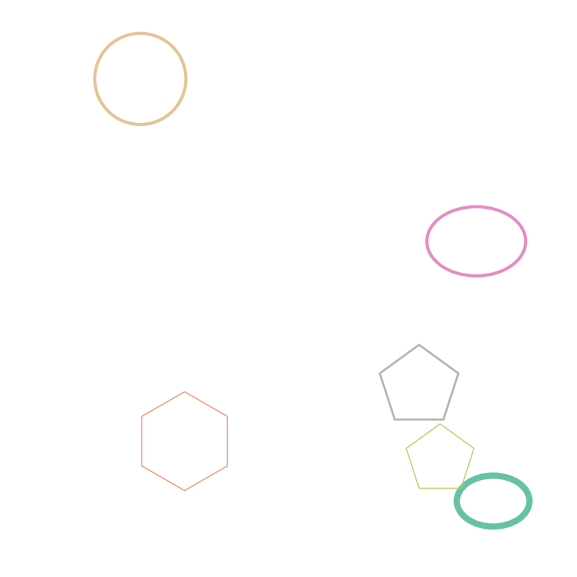[{"shape": "oval", "thickness": 3, "radius": 0.31, "center": [0.854, 0.132]}, {"shape": "hexagon", "thickness": 0.5, "radius": 0.43, "center": [0.32, 0.235]}, {"shape": "oval", "thickness": 1.5, "radius": 0.43, "center": [0.825, 0.581]}, {"shape": "pentagon", "thickness": 0.5, "radius": 0.31, "center": [0.762, 0.204]}, {"shape": "circle", "thickness": 1.5, "radius": 0.39, "center": [0.243, 0.863]}, {"shape": "pentagon", "thickness": 1, "radius": 0.36, "center": [0.726, 0.331]}]